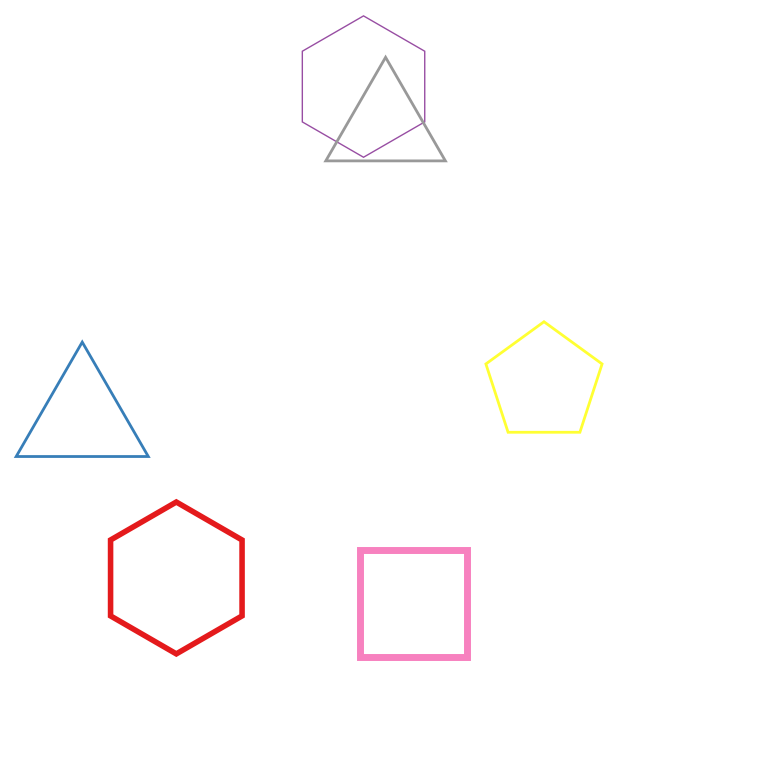[{"shape": "hexagon", "thickness": 2, "radius": 0.49, "center": [0.229, 0.249]}, {"shape": "triangle", "thickness": 1, "radius": 0.5, "center": [0.107, 0.457]}, {"shape": "hexagon", "thickness": 0.5, "radius": 0.46, "center": [0.472, 0.888]}, {"shape": "pentagon", "thickness": 1, "radius": 0.4, "center": [0.706, 0.503]}, {"shape": "square", "thickness": 2.5, "radius": 0.35, "center": [0.537, 0.216]}, {"shape": "triangle", "thickness": 1, "radius": 0.45, "center": [0.501, 0.836]}]